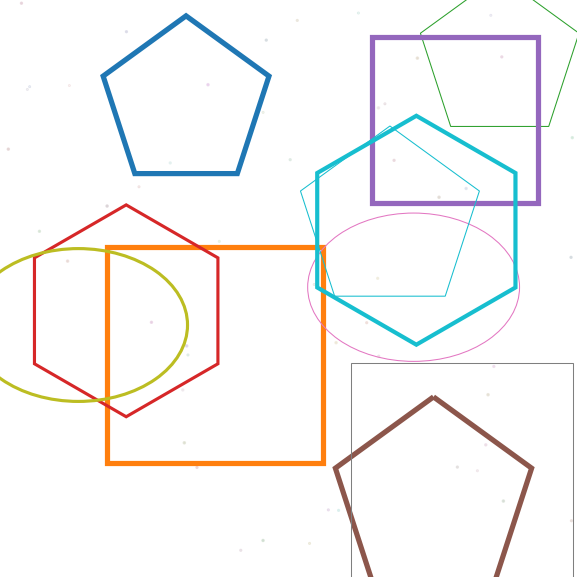[{"shape": "pentagon", "thickness": 2.5, "radius": 0.75, "center": [0.322, 0.821]}, {"shape": "square", "thickness": 2.5, "radius": 0.93, "center": [0.372, 0.385]}, {"shape": "pentagon", "thickness": 0.5, "radius": 0.72, "center": [0.865, 0.897]}, {"shape": "hexagon", "thickness": 1.5, "radius": 0.92, "center": [0.219, 0.461]}, {"shape": "square", "thickness": 2.5, "radius": 0.72, "center": [0.788, 0.791]}, {"shape": "pentagon", "thickness": 2.5, "radius": 0.89, "center": [0.751, 0.133]}, {"shape": "oval", "thickness": 0.5, "radius": 0.92, "center": [0.716, 0.502]}, {"shape": "square", "thickness": 0.5, "radius": 0.96, "center": [0.8, 0.177]}, {"shape": "oval", "thickness": 1.5, "radius": 0.95, "center": [0.136, 0.436]}, {"shape": "pentagon", "thickness": 0.5, "radius": 0.81, "center": [0.675, 0.618]}, {"shape": "hexagon", "thickness": 2, "radius": 0.99, "center": [0.721, 0.6]}]